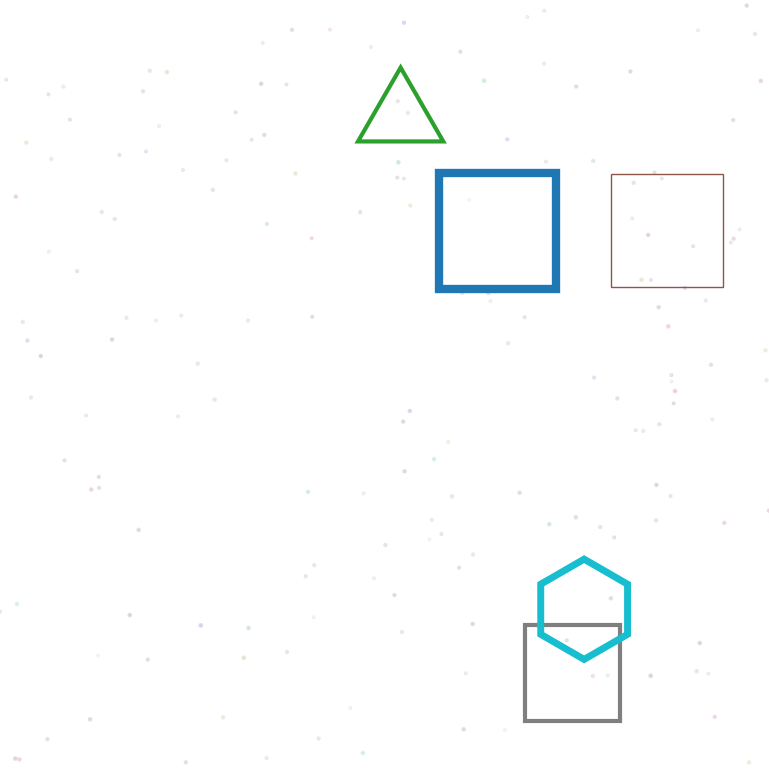[{"shape": "square", "thickness": 3, "radius": 0.38, "center": [0.646, 0.7]}, {"shape": "triangle", "thickness": 1.5, "radius": 0.32, "center": [0.52, 0.848]}, {"shape": "square", "thickness": 0.5, "radius": 0.37, "center": [0.866, 0.7]}, {"shape": "square", "thickness": 1.5, "radius": 0.31, "center": [0.744, 0.126]}, {"shape": "hexagon", "thickness": 2.5, "radius": 0.33, "center": [0.759, 0.209]}]